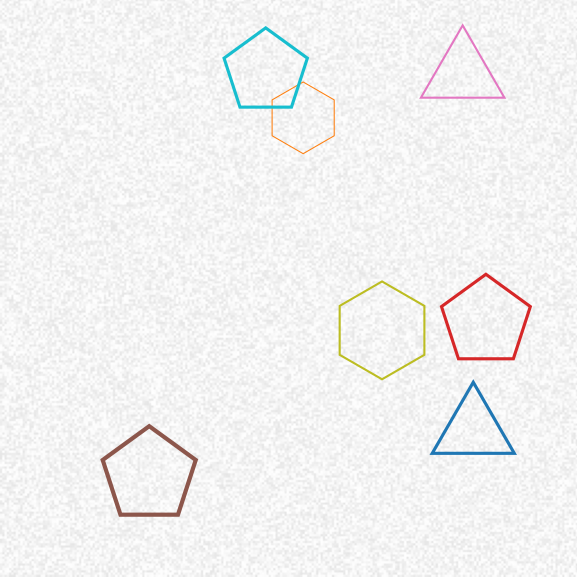[{"shape": "triangle", "thickness": 1.5, "radius": 0.41, "center": [0.82, 0.255]}, {"shape": "hexagon", "thickness": 0.5, "radius": 0.31, "center": [0.525, 0.795]}, {"shape": "pentagon", "thickness": 1.5, "radius": 0.4, "center": [0.841, 0.443]}, {"shape": "pentagon", "thickness": 2, "radius": 0.42, "center": [0.258, 0.176]}, {"shape": "triangle", "thickness": 1, "radius": 0.42, "center": [0.801, 0.872]}, {"shape": "hexagon", "thickness": 1, "radius": 0.42, "center": [0.662, 0.427]}, {"shape": "pentagon", "thickness": 1.5, "radius": 0.38, "center": [0.46, 0.875]}]